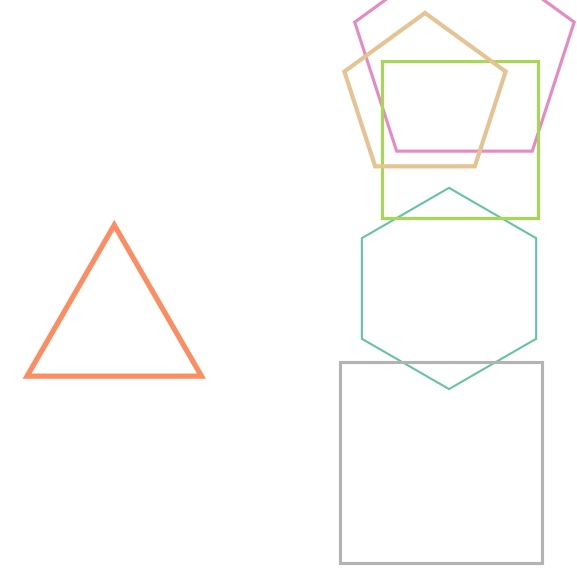[{"shape": "hexagon", "thickness": 1, "radius": 0.87, "center": [0.777, 0.5]}, {"shape": "triangle", "thickness": 2.5, "radius": 0.87, "center": [0.198, 0.435]}, {"shape": "pentagon", "thickness": 1.5, "radius": 1.0, "center": [0.804, 0.899]}, {"shape": "square", "thickness": 1.5, "radius": 0.68, "center": [0.796, 0.757]}, {"shape": "pentagon", "thickness": 2, "radius": 0.73, "center": [0.736, 0.83]}, {"shape": "square", "thickness": 1.5, "radius": 0.87, "center": [0.764, 0.199]}]